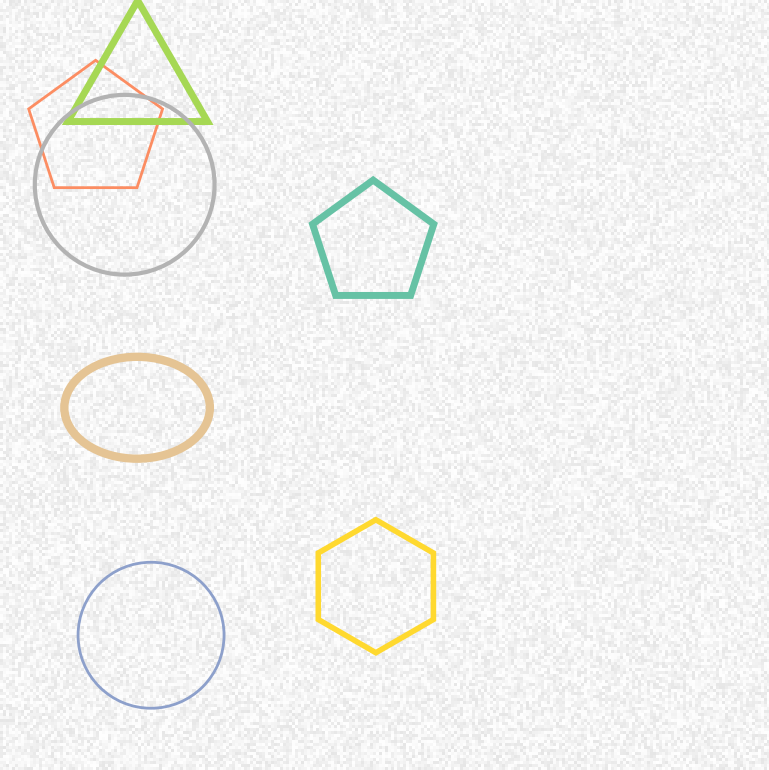[{"shape": "pentagon", "thickness": 2.5, "radius": 0.41, "center": [0.485, 0.683]}, {"shape": "pentagon", "thickness": 1, "radius": 0.46, "center": [0.124, 0.83]}, {"shape": "circle", "thickness": 1, "radius": 0.47, "center": [0.196, 0.175]}, {"shape": "triangle", "thickness": 2.5, "radius": 0.52, "center": [0.179, 0.895]}, {"shape": "hexagon", "thickness": 2, "radius": 0.43, "center": [0.488, 0.239]}, {"shape": "oval", "thickness": 3, "radius": 0.47, "center": [0.178, 0.47]}, {"shape": "circle", "thickness": 1.5, "radius": 0.58, "center": [0.162, 0.76]}]